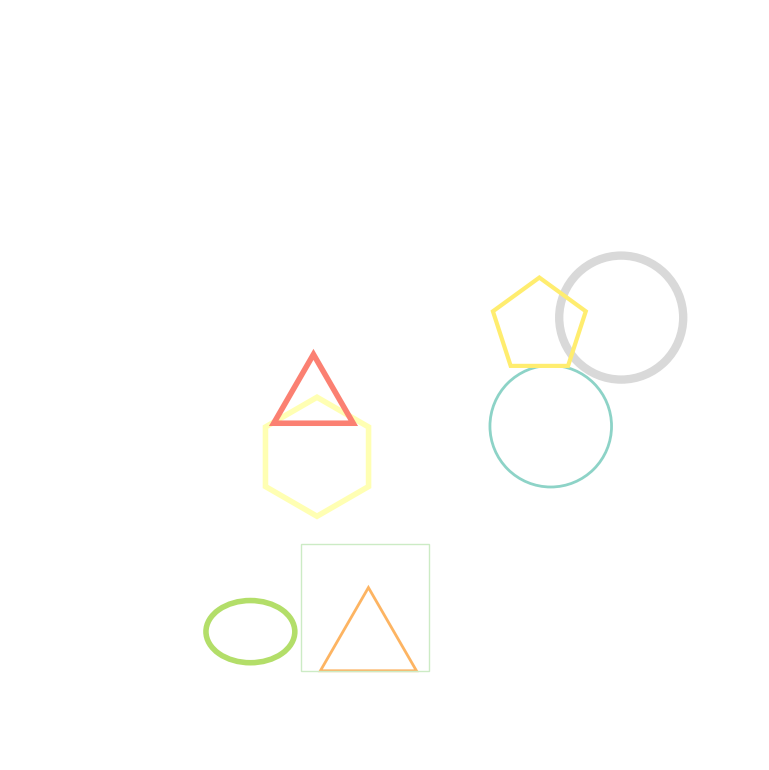[{"shape": "circle", "thickness": 1, "radius": 0.39, "center": [0.715, 0.446]}, {"shape": "hexagon", "thickness": 2, "radius": 0.39, "center": [0.412, 0.407]}, {"shape": "triangle", "thickness": 2, "radius": 0.3, "center": [0.407, 0.48]}, {"shape": "triangle", "thickness": 1, "radius": 0.36, "center": [0.478, 0.165]}, {"shape": "oval", "thickness": 2, "radius": 0.29, "center": [0.325, 0.18]}, {"shape": "circle", "thickness": 3, "radius": 0.4, "center": [0.807, 0.588]}, {"shape": "square", "thickness": 0.5, "radius": 0.41, "center": [0.474, 0.211]}, {"shape": "pentagon", "thickness": 1.5, "radius": 0.32, "center": [0.7, 0.576]}]